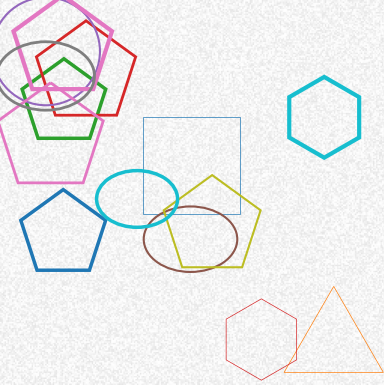[{"shape": "square", "thickness": 0.5, "radius": 0.63, "center": [0.497, 0.571]}, {"shape": "pentagon", "thickness": 2.5, "radius": 0.58, "center": [0.164, 0.392]}, {"shape": "triangle", "thickness": 0.5, "radius": 0.74, "center": [0.867, 0.107]}, {"shape": "pentagon", "thickness": 2.5, "radius": 0.57, "center": [0.166, 0.733]}, {"shape": "pentagon", "thickness": 2, "radius": 0.68, "center": [0.223, 0.81]}, {"shape": "hexagon", "thickness": 0.5, "radius": 0.53, "center": [0.679, 0.118]}, {"shape": "circle", "thickness": 1.5, "radius": 0.7, "center": [0.119, 0.867]}, {"shape": "oval", "thickness": 1.5, "radius": 0.61, "center": [0.495, 0.379]}, {"shape": "pentagon", "thickness": 2, "radius": 0.72, "center": [0.131, 0.641]}, {"shape": "pentagon", "thickness": 3, "radius": 0.67, "center": [0.163, 0.877]}, {"shape": "oval", "thickness": 2, "radius": 0.63, "center": [0.118, 0.803]}, {"shape": "pentagon", "thickness": 1.5, "radius": 0.66, "center": [0.551, 0.413]}, {"shape": "hexagon", "thickness": 3, "radius": 0.52, "center": [0.842, 0.695]}, {"shape": "oval", "thickness": 2.5, "radius": 0.53, "center": [0.356, 0.483]}]